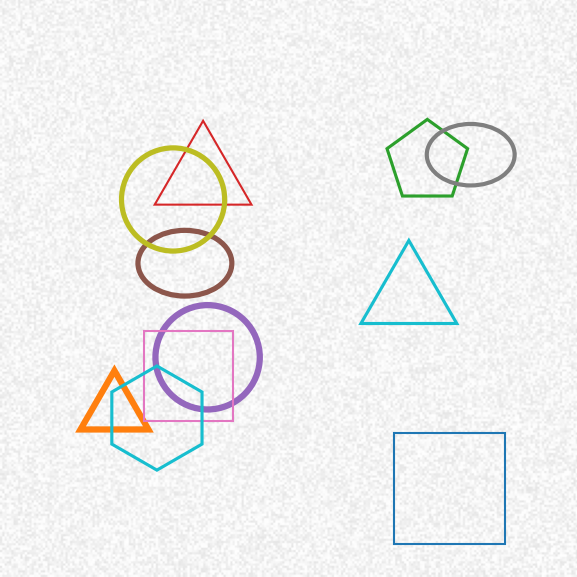[{"shape": "square", "thickness": 1, "radius": 0.48, "center": [0.778, 0.153]}, {"shape": "triangle", "thickness": 3, "radius": 0.34, "center": [0.198, 0.289]}, {"shape": "pentagon", "thickness": 1.5, "radius": 0.37, "center": [0.74, 0.719]}, {"shape": "triangle", "thickness": 1, "radius": 0.48, "center": [0.352, 0.693]}, {"shape": "circle", "thickness": 3, "radius": 0.45, "center": [0.36, 0.38]}, {"shape": "oval", "thickness": 2.5, "radius": 0.41, "center": [0.32, 0.543]}, {"shape": "square", "thickness": 1, "radius": 0.39, "center": [0.327, 0.348]}, {"shape": "oval", "thickness": 2, "radius": 0.38, "center": [0.815, 0.731]}, {"shape": "circle", "thickness": 2.5, "radius": 0.45, "center": [0.3, 0.654]}, {"shape": "hexagon", "thickness": 1.5, "radius": 0.45, "center": [0.272, 0.275]}, {"shape": "triangle", "thickness": 1.5, "radius": 0.48, "center": [0.708, 0.487]}]